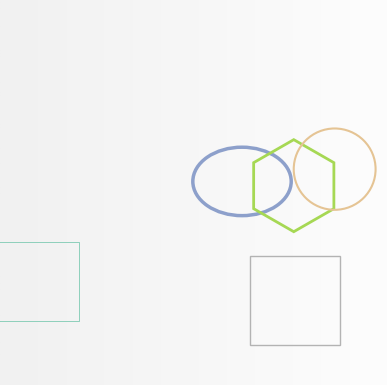[{"shape": "square", "thickness": 0.5, "radius": 0.51, "center": [0.101, 0.269]}, {"shape": "oval", "thickness": 2.5, "radius": 0.63, "center": [0.625, 0.529]}, {"shape": "hexagon", "thickness": 2, "radius": 0.6, "center": [0.758, 0.518]}, {"shape": "circle", "thickness": 1.5, "radius": 0.53, "center": [0.864, 0.561]}, {"shape": "square", "thickness": 1, "radius": 0.58, "center": [0.762, 0.219]}]